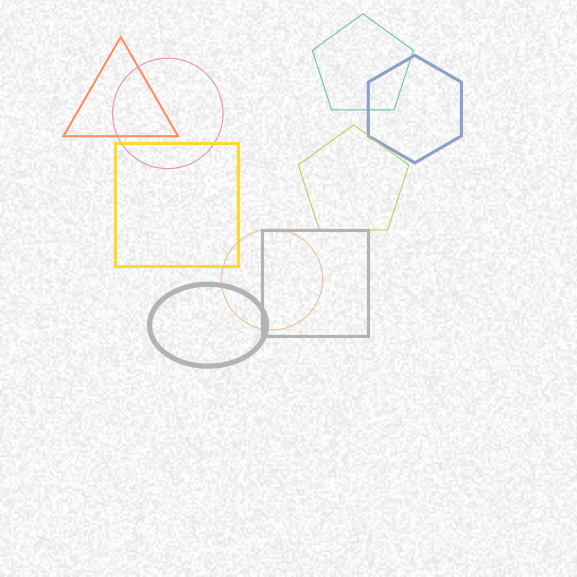[{"shape": "pentagon", "thickness": 0.5, "radius": 0.46, "center": [0.628, 0.883]}, {"shape": "triangle", "thickness": 1, "radius": 0.57, "center": [0.209, 0.821]}, {"shape": "hexagon", "thickness": 1.5, "radius": 0.47, "center": [0.718, 0.81]}, {"shape": "circle", "thickness": 0.5, "radius": 0.48, "center": [0.291, 0.803]}, {"shape": "pentagon", "thickness": 0.5, "radius": 0.5, "center": [0.612, 0.682]}, {"shape": "square", "thickness": 1.5, "radius": 0.53, "center": [0.305, 0.646]}, {"shape": "circle", "thickness": 0.5, "radius": 0.44, "center": [0.471, 0.515]}, {"shape": "square", "thickness": 1.5, "radius": 0.46, "center": [0.546, 0.509]}, {"shape": "oval", "thickness": 2.5, "radius": 0.51, "center": [0.36, 0.436]}]